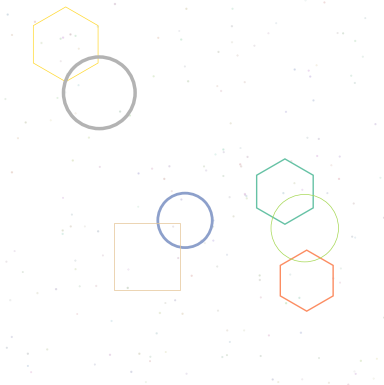[{"shape": "hexagon", "thickness": 1, "radius": 0.42, "center": [0.74, 0.502]}, {"shape": "hexagon", "thickness": 1, "radius": 0.4, "center": [0.797, 0.271]}, {"shape": "circle", "thickness": 2, "radius": 0.35, "center": [0.481, 0.428]}, {"shape": "circle", "thickness": 0.5, "radius": 0.44, "center": [0.792, 0.407]}, {"shape": "hexagon", "thickness": 0.5, "radius": 0.49, "center": [0.171, 0.885]}, {"shape": "square", "thickness": 0.5, "radius": 0.43, "center": [0.382, 0.333]}, {"shape": "circle", "thickness": 2.5, "radius": 0.47, "center": [0.258, 0.759]}]